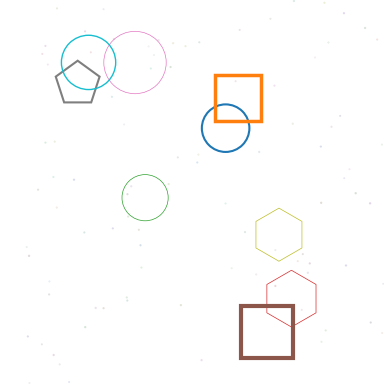[{"shape": "circle", "thickness": 1.5, "radius": 0.31, "center": [0.586, 0.667]}, {"shape": "square", "thickness": 2.5, "radius": 0.3, "center": [0.619, 0.746]}, {"shape": "circle", "thickness": 0.5, "radius": 0.3, "center": [0.377, 0.486]}, {"shape": "hexagon", "thickness": 0.5, "radius": 0.37, "center": [0.757, 0.224]}, {"shape": "square", "thickness": 3, "radius": 0.34, "center": [0.693, 0.138]}, {"shape": "circle", "thickness": 0.5, "radius": 0.41, "center": [0.351, 0.838]}, {"shape": "pentagon", "thickness": 1.5, "radius": 0.3, "center": [0.202, 0.782]}, {"shape": "hexagon", "thickness": 0.5, "radius": 0.34, "center": [0.725, 0.39]}, {"shape": "circle", "thickness": 1, "radius": 0.35, "center": [0.23, 0.838]}]